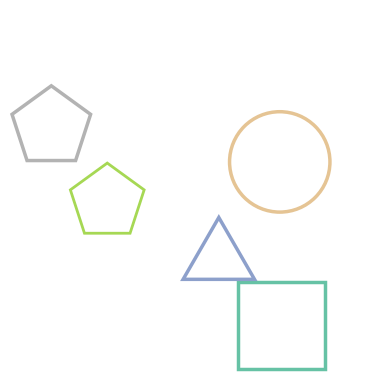[{"shape": "square", "thickness": 2.5, "radius": 0.57, "center": [0.73, 0.155]}, {"shape": "triangle", "thickness": 2.5, "radius": 0.54, "center": [0.568, 0.328]}, {"shape": "pentagon", "thickness": 2, "radius": 0.5, "center": [0.279, 0.476]}, {"shape": "circle", "thickness": 2.5, "radius": 0.65, "center": [0.727, 0.579]}, {"shape": "pentagon", "thickness": 2.5, "radius": 0.54, "center": [0.133, 0.67]}]